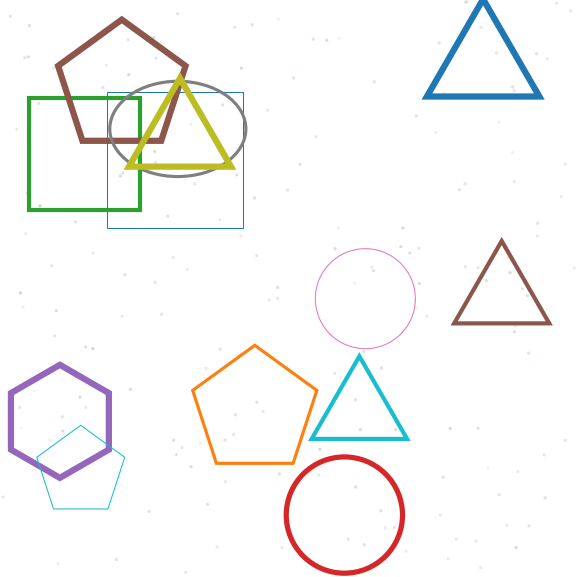[{"shape": "square", "thickness": 0.5, "radius": 0.59, "center": [0.304, 0.722]}, {"shape": "triangle", "thickness": 3, "radius": 0.56, "center": [0.837, 0.888]}, {"shape": "pentagon", "thickness": 1.5, "radius": 0.56, "center": [0.441, 0.288]}, {"shape": "square", "thickness": 2, "radius": 0.48, "center": [0.147, 0.732]}, {"shape": "circle", "thickness": 2.5, "radius": 0.5, "center": [0.596, 0.107]}, {"shape": "hexagon", "thickness": 3, "radius": 0.49, "center": [0.104, 0.27]}, {"shape": "triangle", "thickness": 2, "radius": 0.48, "center": [0.869, 0.487]}, {"shape": "pentagon", "thickness": 3, "radius": 0.58, "center": [0.211, 0.849]}, {"shape": "circle", "thickness": 0.5, "radius": 0.43, "center": [0.633, 0.482]}, {"shape": "oval", "thickness": 1.5, "radius": 0.59, "center": [0.308, 0.776]}, {"shape": "triangle", "thickness": 3, "radius": 0.51, "center": [0.312, 0.762]}, {"shape": "pentagon", "thickness": 0.5, "radius": 0.4, "center": [0.14, 0.183]}, {"shape": "triangle", "thickness": 2, "radius": 0.48, "center": [0.622, 0.287]}]